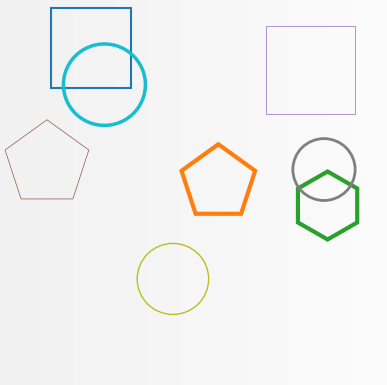[{"shape": "square", "thickness": 1.5, "radius": 0.52, "center": [0.234, 0.875]}, {"shape": "pentagon", "thickness": 3, "radius": 0.5, "center": [0.563, 0.525]}, {"shape": "hexagon", "thickness": 3, "radius": 0.44, "center": [0.845, 0.466]}, {"shape": "square", "thickness": 0.5, "radius": 0.57, "center": [0.802, 0.817]}, {"shape": "pentagon", "thickness": 0.5, "radius": 0.57, "center": [0.121, 0.575]}, {"shape": "circle", "thickness": 2, "radius": 0.4, "center": [0.836, 0.56]}, {"shape": "circle", "thickness": 1, "radius": 0.46, "center": [0.446, 0.275]}, {"shape": "circle", "thickness": 2.5, "radius": 0.53, "center": [0.269, 0.78]}]